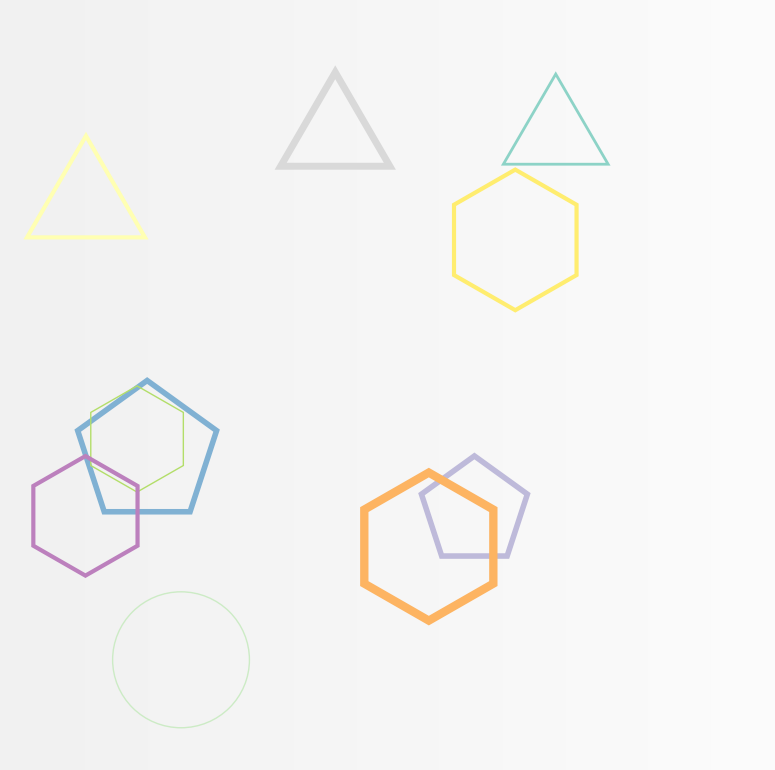[{"shape": "triangle", "thickness": 1, "radius": 0.39, "center": [0.717, 0.826]}, {"shape": "triangle", "thickness": 1.5, "radius": 0.44, "center": [0.111, 0.736]}, {"shape": "pentagon", "thickness": 2, "radius": 0.36, "center": [0.612, 0.336]}, {"shape": "pentagon", "thickness": 2, "radius": 0.47, "center": [0.19, 0.412]}, {"shape": "hexagon", "thickness": 3, "radius": 0.48, "center": [0.553, 0.29]}, {"shape": "hexagon", "thickness": 0.5, "radius": 0.34, "center": [0.177, 0.43]}, {"shape": "triangle", "thickness": 2.5, "radius": 0.41, "center": [0.433, 0.825]}, {"shape": "hexagon", "thickness": 1.5, "radius": 0.39, "center": [0.11, 0.33]}, {"shape": "circle", "thickness": 0.5, "radius": 0.44, "center": [0.234, 0.143]}, {"shape": "hexagon", "thickness": 1.5, "radius": 0.46, "center": [0.665, 0.688]}]